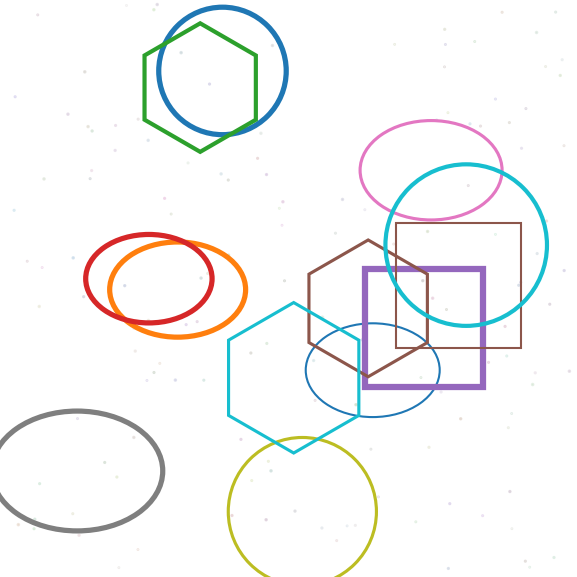[{"shape": "oval", "thickness": 1, "radius": 0.58, "center": [0.645, 0.358]}, {"shape": "circle", "thickness": 2.5, "radius": 0.55, "center": [0.385, 0.876]}, {"shape": "oval", "thickness": 2.5, "radius": 0.59, "center": [0.308, 0.498]}, {"shape": "hexagon", "thickness": 2, "radius": 0.56, "center": [0.347, 0.847]}, {"shape": "oval", "thickness": 2.5, "radius": 0.55, "center": [0.258, 0.517]}, {"shape": "square", "thickness": 3, "radius": 0.51, "center": [0.733, 0.431]}, {"shape": "square", "thickness": 1, "radius": 0.54, "center": [0.794, 0.504]}, {"shape": "hexagon", "thickness": 1.5, "radius": 0.59, "center": [0.638, 0.465]}, {"shape": "oval", "thickness": 1.5, "radius": 0.61, "center": [0.746, 0.704]}, {"shape": "oval", "thickness": 2.5, "radius": 0.74, "center": [0.134, 0.184]}, {"shape": "circle", "thickness": 1.5, "radius": 0.64, "center": [0.524, 0.113]}, {"shape": "circle", "thickness": 2, "radius": 0.7, "center": [0.807, 0.575]}, {"shape": "hexagon", "thickness": 1.5, "radius": 0.65, "center": [0.509, 0.345]}]